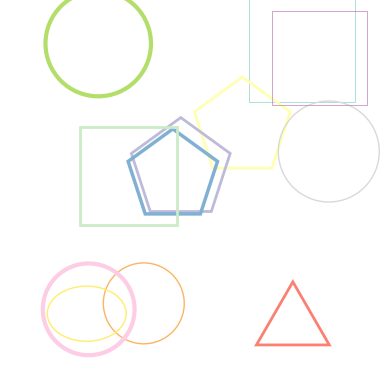[{"shape": "square", "thickness": 0.5, "radius": 0.69, "center": [0.785, 0.873]}, {"shape": "pentagon", "thickness": 2, "radius": 0.65, "center": [0.629, 0.669]}, {"shape": "pentagon", "thickness": 2, "radius": 0.67, "center": [0.47, 0.56]}, {"shape": "triangle", "thickness": 2, "radius": 0.55, "center": [0.761, 0.159]}, {"shape": "pentagon", "thickness": 2.5, "radius": 0.61, "center": [0.449, 0.543]}, {"shape": "circle", "thickness": 1, "radius": 0.53, "center": [0.374, 0.212]}, {"shape": "circle", "thickness": 3, "radius": 0.69, "center": [0.255, 0.887]}, {"shape": "circle", "thickness": 3, "radius": 0.6, "center": [0.23, 0.197]}, {"shape": "circle", "thickness": 1, "radius": 0.66, "center": [0.854, 0.606]}, {"shape": "square", "thickness": 0.5, "radius": 0.62, "center": [0.829, 0.849]}, {"shape": "square", "thickness": 2, "radius": 0.63, "center": [0.334, 0.542]}, {"shape": "oval", "thickness": 1, "radius": 0.51, "center": [0.225, 0.185]}]